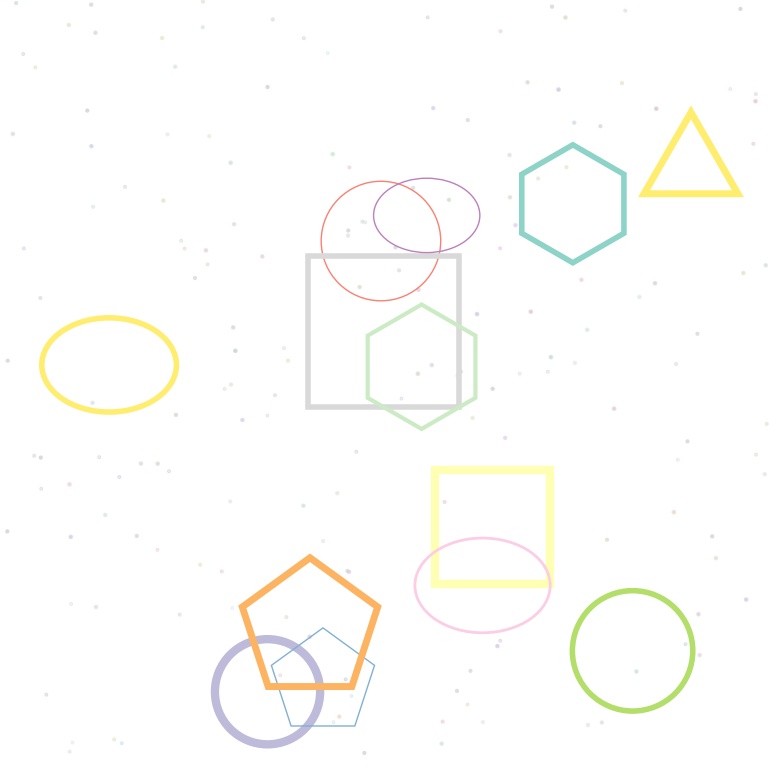[{"shape": "hexagon", "thickness": 2, "radius": 0.38, "center": [0.744, 0.735]}, {"shape": "square", "thickness": 3, "radius": 0.37, "center": [0.639, 0.316]}, {"shape": "circle", "thickness": 3, "radius": 0.34, "center": [0.347, 0.102]}, {"shape": "circle", "thickness": 0.5, "radius": 0.39, "center": [0.495, 0.687]}, {"shape": "pentagon", "thickness": 0.5, "radius": 0.35, "center": [0.419, 0.114]}, {"shape": "pentagon", "thickness": 2.5, "radius": 0.46, "center": [0.403, 0.183]}, {"shape": "circle", "thickness": 2, "radius": 0.39, "center": [0.822, 0.155]}, {"shape": "oval", "thickness": 1, "radius": 0.44, "center": [0.627, 0.24]}, {"shape": "square", "thickness": 2, "radius": 0.49, "center": [0.498, 0.57]}, {"shape": "oval", "thickness": 0.5, "radius": 0.35, "center": [0.554, 0.72]}, {"shape": "hexagon", "thickness": 1.5, "radius": 0.4, "center": [0.547, 0.524]}, {"shape": "triangle", "thickness": 2.5, "radius": 0.35, "center": [0.897, 0.784]}, {"shape": "oval", "thickness": 2, "radius": 0.44, "center": [0.142, 0.526]}]